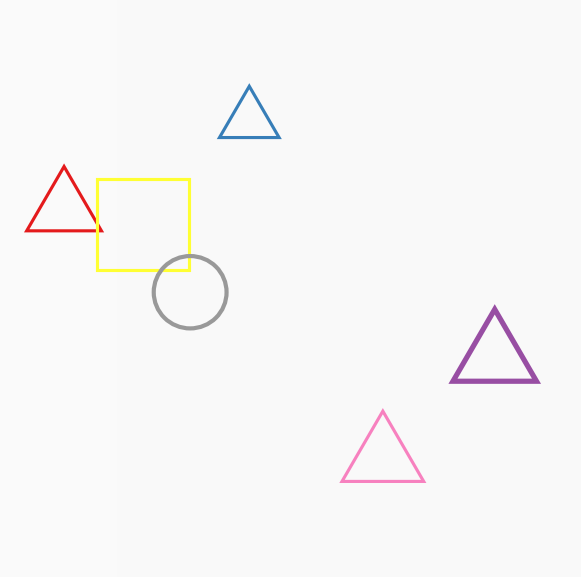[{"shape": "triangle", "thickness": 1.5, "radius": 0.37, "center": [0.11, 0.637]}, {"shape": "triangle", "thickness": 1.5, "radius": 0.3, "center": [0.429, 0.791]}, {"shape": "triangle", "thickness": 2.5, "radius": 0.41, "center": [0.851, 0.38]}, {"shape": "square", "thickness": 1.5, "radius": 0.4, "center": [0.246, 0.611]}, {"shape": "triangle", "thickness": 1.5, "radius": 0.41, "center": [0.659, 0.206]}, {"shape": "circle", "thickness": 2, "radius": 0.31, "center": [0.327, 0.493]}]